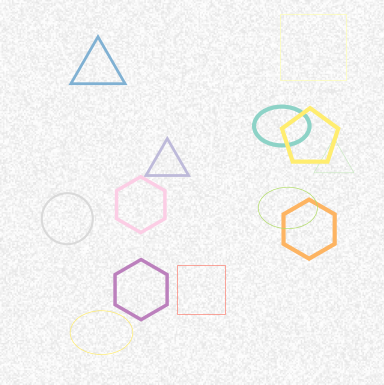[{"shape": "oval", "thickness": 3, "radius": 0.36, "center": [0.732, 0.673]}, {"shape": "square", "thickness": 0.5, "radius": 0.43, "center": [0.813, 0.878]}, {"shape": "triangle", "thickness": 2, "radius": 0.32, "center": [0.435, 0.576]}, {"shape": "square", "thickness": 0.5, "radius": 0.31, "center": [0.522, 0.248]}, {"shape": "triangle", "thickness": 2, "radius": 0.41, "center": [0.254, 0.823]}, {"shape": "hexagon", "thickness": 3, "radius": 0.38, "center": [0.803, 0.405]}, {"shape": "oval", "thickness": 0.5, "radius": 0.38, "center": [0.748, 0.46]}, {"shape": "hexagon", "thickness": 2.5, "radius": 0.36, "center": [0.366, 0.468]}, {"shape": "circle", "thickness": 1.5, "radius": 0.33, "center": [0.175, 0.432]}, {"shape": "hexagon", "thickness": 2.5, "radius": 0.39, "center": [0.366, 0.248]}, {"shape": "triangle", "thickness": 0.5, "radius": 0.3, "center": [0.868, 0.581]}, {"shape": "oval", "thickness": 0.5, "radius": 0.41, "center": [0.264, 0.136]}, {"shape": "pentagon", "thickness": 3, "radius": 0.38, "center": [0.805, 0.642]}]